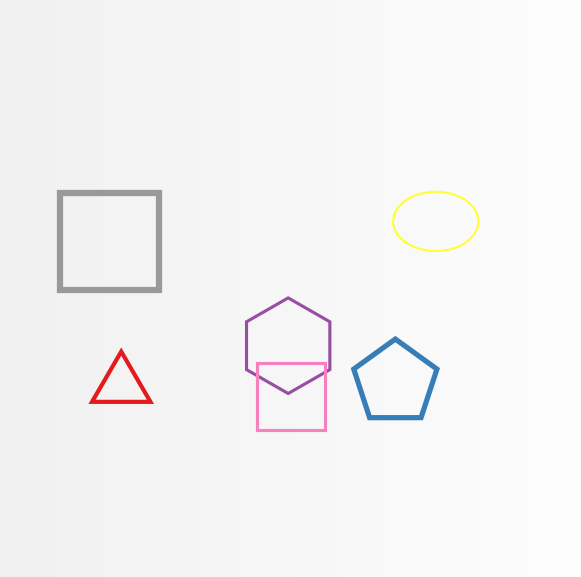[{"shape": "triangle", "thickness": 2, "radius": 0.29, "center": [0.209, 0.332]}, {"shape": "pentagon", "thickness": 2.5, "radius": 0.38, "center": [0.68, 0.337]}, {"shape": "hexagon", "thickness": 1.5, "radius": 0.41, "center": [0.496, 0.401]}, {"shape": "oval", "thickness": 1, "radius": 0.37, "center": [0.75, 0.616]}, {"shape": "square", "thickness": 1.5, "radius": 0.29, "center": [0.501, 0.313]}, {"shape": "square", "thickness": 3, "radius": 0.42, "center": [0.188, 0.581]}]